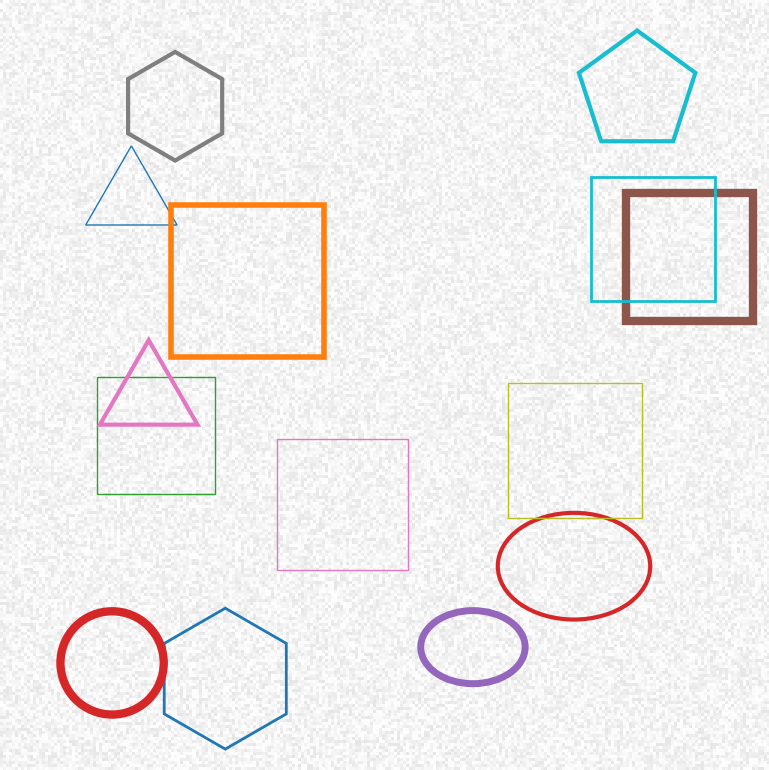[{"shape": "hexagon", "thickness": 1, "radius": 0.46, "center": [0.293, 0.119]}, {"shape": "triangle", "thickness": 0.5, "radius": 0.34, "center": [0.171, 0.742]}, {"shape": "square", "thickness": 2, "radius": 0.5, "center": [0.322, 0.635]}, {"shape": "square", "thickness": 0.5, "radius": 0.38, "center": [0.203, 0.434]}, {"shape": "oval", "thickness": 1.5, "radius": 0.49, "center": [0.745, 0.265]}, {"shape": "circle", "thickness": 3, "radius": 0.34, "center": [0.146, 0.139]}, {"shape": "oval", "thickness": 2.5, "radius": 0.34, "center": [0.614, 0.16]}, {"shape": "square", "thickness": 3, "radius": 0.41, "center": [0.896, 0.666]}, {"shape": "square", "thickness": 0.5, "radius": 0.43, "center": [0.445, 0.344]}, {"shape": "triangle", "thickness": 1.5, "radius": 0.37, "center": [0.193, 0.485]}, {"shape": "hexagon", "thickness": 1.5, "radius": 0.35, "center": [0.227, 0.862]}, {"shape": "square", "thickness": 0.5, "radius": 0.44, "center": [0.747, 0.415]}, {"shape": "square", "thickness": 1, "radius": 0.4, "center": [0.849, 0.69]}, {"shape": "pentagon", "thickness": 1.5, "radius": 0.4, "center": [0.827, 0.881]}]